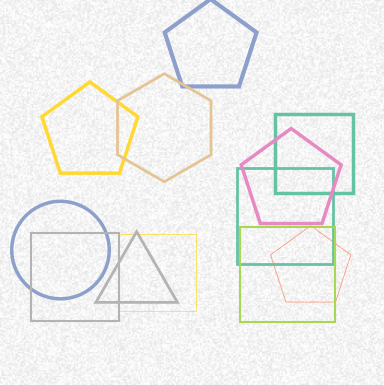[{"shape": "square", "thickness": 2, "radius": 0.62, "center": [0.739, 0.439]}, {"shape": "square", "thickness": 2.5, "radius": 0.51, "center": [0.815, 0.602]}, {"shape": "pentagon", "thickness": 0.5, "radius": 0.55, "center": [0.807, 0.304]}, {"shape": "circle", "thickness": 2.5, "radius": 0.63, "center": [0.157, 0.35]}, {"shape": "pentagon", "thickness": 3, "radius": 0.63, "center": [0.547, 0.877]}, {"shape": "pentagon", "thickness": 2.5, "radius": 0.68, "center": [0.756, 0.53]}, {"shape": "square", "thickness": 1.5, "radius": 0.62, "center": [0.746, 0.288]}, {"shape": "square", "thickness": 0.5, "radius": 0.5, "center": [0.408, 0.292]}, {"shape": "pentagon", "thickness": 2.5, "radius": 0.65, "center": [0.234, 0.656]}, {"shape": "hexagon", "thickness": 2, "radius": 0.7, "center": [0.427, 0.668]}, {"shape": "square", "thickness": 1.5, "radius": 0.57, "center": [0.195, 0.281]}, {"shape": "triangle", "thickness": 2, "radius": 0.61, "center": [0.355, 0.276]}]